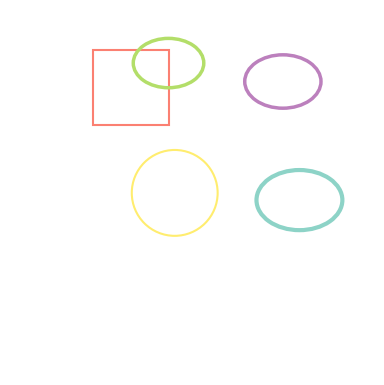[{"shape": "oval", "thickness": 3, "radius": 0.56, "center": [0.778, 0.48]}, {"shape": "square", "thickness": 1.5, "radius": 0.49, "center": [0.341, 0.773]}, {"shape": "oval", "thickness": 2.5, "radius": 0.46, "center": [0.438, 0.836]}, {"shape": "oval", "thickness": 2.5, "radius": 0.5, "center": [0.735, 0.788]}, {"shape": "circle", "thickness": 1.5, "radius": 0.56, "center": [0.454, 0.499]}]